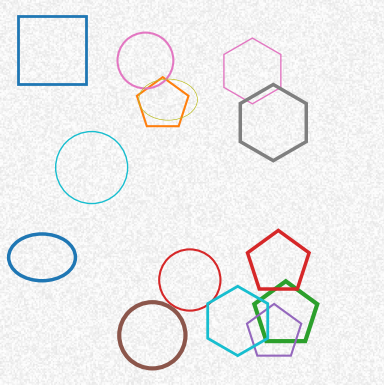[{"shape": "oval", "thickness": 2.5, "radius": 0.43, "center": [0.109, 0.332]}, {"shape": "square", "thickness": 2, "radius": 0.44, "center": [0.136, 0.871]}, {"shape": "pentagon", "thickness": 1.5, "radius": 0.35, "center": [0.423, 0.729]}, {"shape": "pentagon", "thickness": 3, "radius": 0.43, "center": [0.742, 0.184]}, {"shape": "pentagon", "thickness": 2.5, "radius": 0.42, "center": [0.723, 0.317]}, {"shape": "circle", "thickness": 1.5, "radius": 0.4, "center": [0.493, 0.273]}, {"shape": "pentagon", "thickness": 1.5, "radius": 0.37, "center": [0.712, 0.136]}, {"shape": "circle", "thickness": 3, "radius": 0.43, "center": [0.396, 0.129]}, {"shape": "hexagon", "thickness": 1, "radius": 0.43, "center": [0.656, 0.816]}, {"shape": "circle", "thickness": 1.5, "radius": 0.36, "center": [0.378, 0.843]}, {"shape": "hexagon", "thickness": 2.5, "radius": 0.49, "center": [0.71, 0.682]}, {"shape": "oval", "thickness": 0.5, "radius": 0.38, "center": [0.437, 0.741]}, {"shape": "circle", "thickness": 1, "radius": 0.47, "center": [0.238, 0.565]}, {"shape": "hexagon", "thickness": 2, "radius": 0.45, "center": [0.617, 0.166]}]